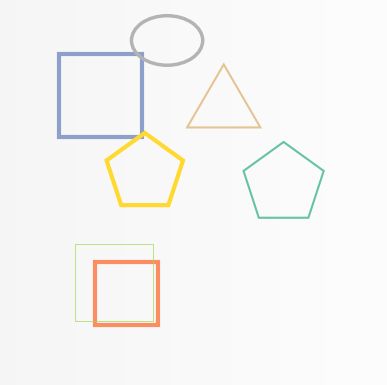[{"shape": "pentagon", "thickness": 1.5, "radius": 0.54, "center": [0.732, 0.522]}, {"shape": "square", "thickness": 3, "radius": 0.41, "center": [0.326, 0.237]}, {"shape": "square", "thickness": 3, "radius": 0.54, "center": [0.259, 0.752]}, {"shape": "square", "thickness": 0.5, "radius": 0.5, "center": [0.295, 0.267]}, {"shape": "pentagon", "thickness": 3, "radius": 0.52, "center": [0.374, 0.551]}, {"shape": "triangle", "thickness": 1.5, "radius": 0.55, "center": [0.577, 0.724]}, {"shape": "oval", "thickness": 2.5, "radius": 0.46, "center": [0.431, 0.895]}]